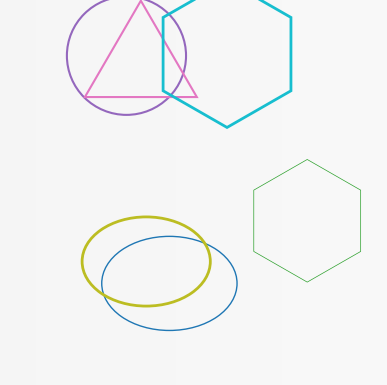[{"shape": "oval", "thickness": 1, "radius": 0.87, "center": [0.437, 0.264]}, {"shape": "hexagon", "thickness": 0.5, "radius": 0.8, "center": [0.793, 0.427]}, {"shape": "circle", "thickness": 1.5, "radius": 0.77, "center": [0.326, 0.855]}, {"shape": "triangle", "thickness": 1.5, "radius": 0.83, "center": [0.364, 0.831]}, {"shape": "oval", "thickness": 2, "radius": 0.83, "center": [0.377, 0.321]}, {"shape": "hexagon", "thickness": 2, "radius": 0.95, "center": [0.586, 0.859]}]